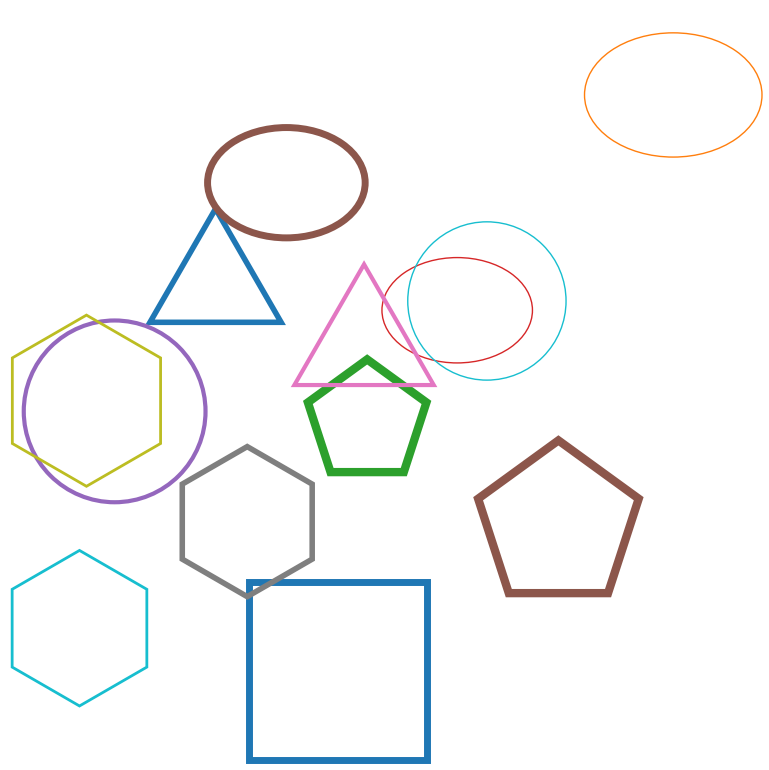[{"shape": "triangle", "thickness": 2, "radius": 0.49, "center": [0.28, 0.631]}, {"shape": "square", "thickness": 2.5, "radius": 0.58, "center": [0.439, 0.129]}, {"shape": "oval", "thickness": 0.5, "radius": 0.58, "center": [0.874, 0.877]}, {"shape": "pentagon", "thickness": 3, "radius": 0.4, "center": [0.477, 0.452]}, {"shape": "oval", "thickness": 0.5, "radius": 0.49, "center": [0.594, 0.597]}, {"shape": "circle", "thickness": 1.5, "radius": 0.59, "center": [0.149, 0.466]}, {"shape": "oval", "thickness": 2.5, "radius": 0.51, "center": [0.372, 0.763]}, {"shape": "pentagon", "thickness": 3, "radius": 0.55, "center": [0.725, 0.318]}, {"shape": "triangle", "thickness": 1.5, "radius": 0.52, "center": [0.473, 0.552]}, {"shape": "hexagon", "thickness": 2, "radius": 0.49, "center": [0.321, 0.323]}, {"shape": "hexagon", "thickness": 1, "radius": 0.56, "center": [0.112, 0.48]}, {"shape": "hexagon", "thickness": 1, "radius": 0.5, "center": [0.103, 0.184]}, {"shape": "circle", "thickness": 0.5, "radius": 0.51, "center": [0.632, 0.609]}]